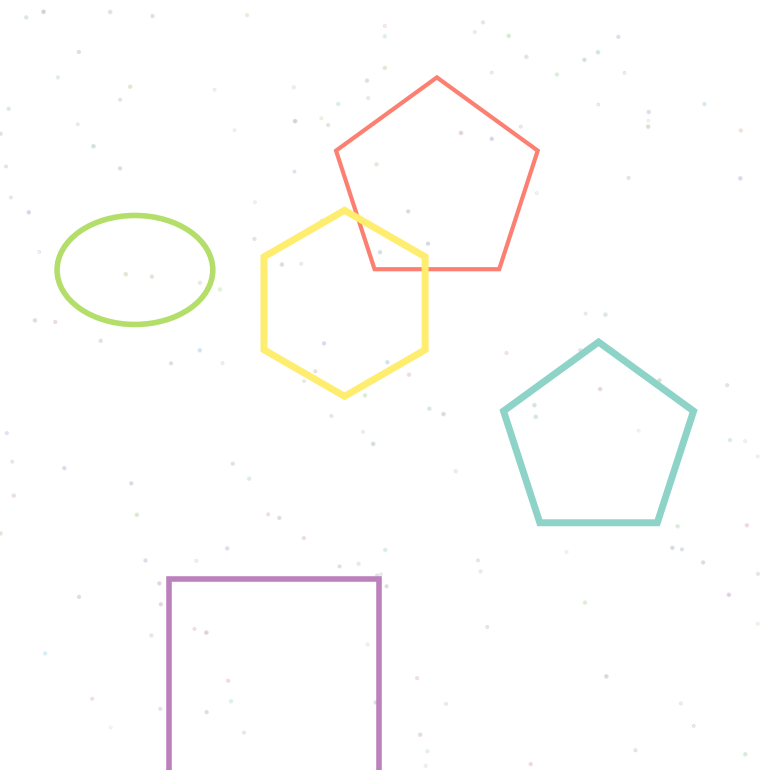[{"shape": "pentagon", "thickness": 2.5, "radius": 0.65, "center": [0.777, 0.426]}, {"shape": "pentagon", "thickness": 1.5, "radius": 0.69, "center": [0.567, 0.762]}, {"shape": "oval", "thickness": 2, "radius": 0.51, "center": [0.175, 0.649]}, {"shape": "square", "thickness": 2, "radius": 0.68, "center": [0.356, 0.112]}, {"shape": "hexagon", "thickness": 2.5, "radius": 0.6, "center": [0.447, 0.606]}]